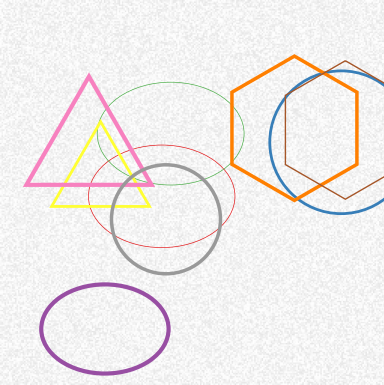[{"shape": "oval", "thickness": 0.5, "radius": 0.95, "center": [0.42, 0.49]}, {"shape": "circle", "thickness": 2, "radius": 0.93, "center": [0.886, 0.63]}, {"shape": "oval", "thickness": 0.5, "radius": 0.95, "center": [0.443, 0.653]}, {"shape": "oval", "thickness": 3, "radius": 0.83, "center": [0.273, 0.145]}, {"shape": "hexagon", "thickness": 2.5, "radius": 0.94, "center": [0.765, 0.667]}, {"shape": "triangle", "thickness": 2, "radius": 0.73, "center": [0.261, 0.537]}, {"shape": "hexagon", "thickness": 1, "radius": 0.9, "center": [0.897, 0.662]}, {"shape": "triangle", "thickness": 3, "radius": 0.94, "center": [0.231, 0.614]}, {"shape": "circle", "thickness": 2.5, "radius": 0.71, "center": [0.431, 0.43]}]